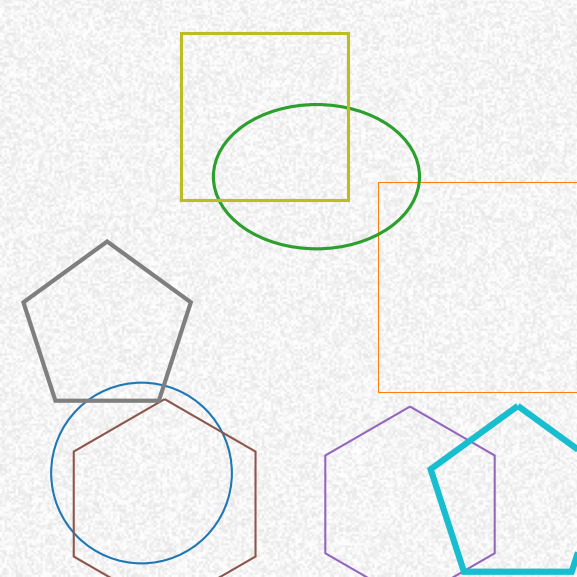[{"shape": "circle", "thickness": 1, "radius": 0.78, "center": [0.245, 0.18]}, {"shape": "square", "thickness": 0.5, "radius": 0.91, "center": [0.838, 0.502]}, {"shape": "oval", "thickness": 1.5, "radius": 0.89, "center": [0.548, 0.693]}, {"shape": "hexagon", "thickness": 1, "radius": 0.85, "center": [0.71, 0.126]}, {"shape": "hexagon", "thickness": 1, "radius": 0.91, "center": [0.285, 0.126]}, {"shape": "pentagon", "thickness": 2, "radius": 0.76, "center": [0.186, 0.429]}, {"shape": "square", "thickness": 1.5, "radius": 0.73, "center": [0.458, 0.798]}, {"shape": "pentagon", "thickness": 3, "radius": 0.79, "center": [0.897, 0.138]}]